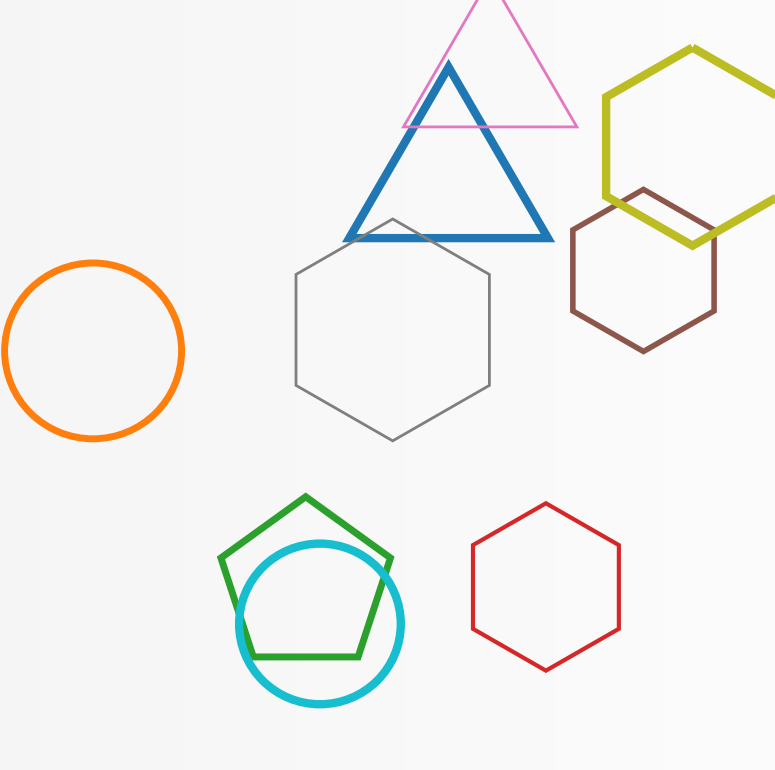[{"shape": "triangle", "thickness": 3, "radius": 0.74, "center": [0.579, 0.765]}, {"shape": "circle", "thickness": 2.5, "radius": 0.57, "center": [0.12, 0.544]}, {"shape": "pentagon", "thickness": 2.5, "radius": 0.58, "center": [0.394, 0.24]}, {"shape": "hexagon", "thickness": 1.5, "radius": 0.54, "center": [0.704, 0.238]}, {"shape": "hexagon", "thickness": 2, "radius": 0.53, "center": [0.83, 0.649]}, {"shape": "triangle", "thickness": 1, "radius": 0.65, "center": [0.632, 0.9]}, {"shape": "hexagon", "thickness": 1, "radius": 0.72, "center": [0.507, 0.572]}, {"shape": "hexagon", "thickness": 3, "radius": 0.64, "center": [0.894, 0.81]}, {"shape": "circle", "thickness": 3, "radius": 0.52, "center": [0.413, 0.19]}]